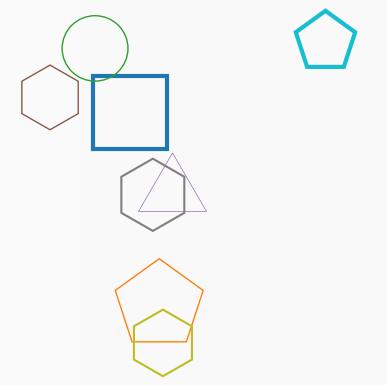[{"shape": "square", "thickness": 3, "radius": 0.47, "center": [0.336, 0.709]}, {"shape": "pentagon", "thickness": 1, "radius": 0.6, "center": [0.411, 0.209]}, {"shape": "circle", "thickness": 1, "radius": 0.42, "center": [0.245, 0.874]}, {"shape": "triangle", "thickness": 0.5, "radius": 0.51, "center": [0.445, 0.501]}, {"shape": "hexagon", "thickness": 1, "radius": 0.42, "center": [0.129, 0.747]}, {"shape": "hexagon", "thickness": 1.5, "radius": 0.47, "center": [0.394, 0.494]}, {"shape": "hexagon", "thickness": 1.5, "radius": 0.43, "center": [0.42, 0.109]}, {"shape": "pentagon", "thickness": 3, "radius": 0.4, "center": [0.84, 0.891]}]